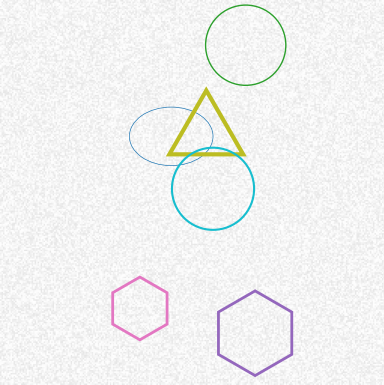[{"shape": "oval", "thickness": 0.5, "radius": 0.54, "center": [0.445, 0.646]}, {"shape": "circle", "thickness": 1, "radius": 0.52, "center": [0.638, 0.883]}, {"shape": "hexagon", "thickness": 2, "radius": 0.55, "center": [0.663, 0.134]}, {"shape": "hexagon", "thickness": 2, "radius": 0.41, "center": [0.363, 0.199]}, {"shape": "triangle", "thickness": 3, "radius": 0.55, "center": [0.536, 0.654]}, {"shape": "circle", "thickness": 1.5, "radius": 0.53, "center": [0.553, 0.51]}]